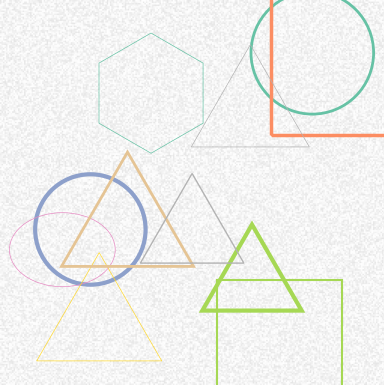[{"shape": "hexagon", "thickness": 0.5, "radius": 0.78, "center": [0.392, 0.758]}, {"shape": "circle", "thickness": 2, "radius": 0.8, "center": [0.811, 0.863]}, {"shape": "square", "thickness": 2.5, "radius": 0.96, "center": [0.896, 0.84]}, {"shape": "circle", "thickness": 3, "radius": 0.72, "center": [0.235, 0.404]}, {"shape": "oval", "thickness": 0.5, "radius": 0.69, "center": [0.162, 0.351]}, {"shape": "triangle", "thickness": 3, "radius": 0.74, "center": [0.655, 0.268]}, {"shape": "square", "thickness": 1.5, "radius": 0.81, "center": [0.727, 0.111]}, {"shape": "triangle", "thickness": 0.5, "radius": 0.94, "center": [0.258, 0.156]}, {"shape": "triangle", "thickness": 2, "radius": 0.99, "center": [0.331, 0.407]}, {"shape": "triangle", "thickness": 1, "radius": 0.78, "center": [0.499, 0.394]}, {"shape": "triangle", "thickness": 0.5, "radius": 0.89, "center": [0.65, 0.707]}]